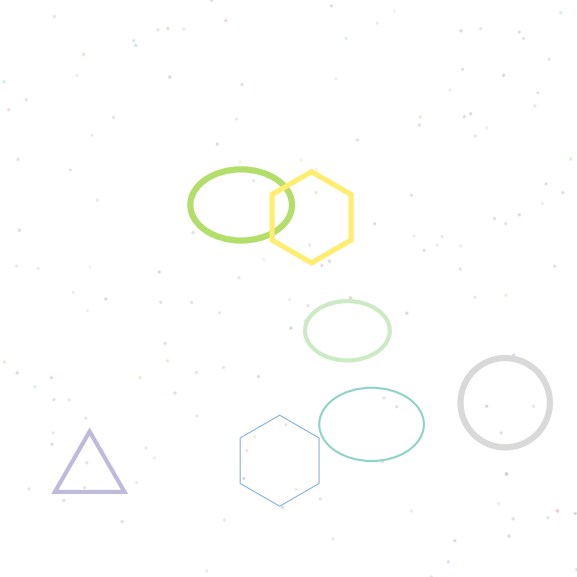[{"shape": "oval", "thickness": 1, "radius": 0.45, "center": [0.643, 0.264]}, {"shape": "triangle", "thickness": 2, "radius": 0.35, "center": [0.155, 0.182]}, {"shape": "hexagon", "thickness": 0.5, "radius": 0.39, "center": [0.484, 0.201]}, {"shape": "oval", "thickness": 3, "radius": 0.44, "center": [0.418, 0.644]}, {"shape": "circle", "thickness": 3, "radius": 0.39, "center": [0.875, 0.302]}, {"shape": "oval", "thickness": 2, "radius": 0.37, "center": [0.602, 0.426]}, {"shape": "hexagon", "thickness": 2.5, "radius": 0.39, "center": [0.54, 0.623]}]